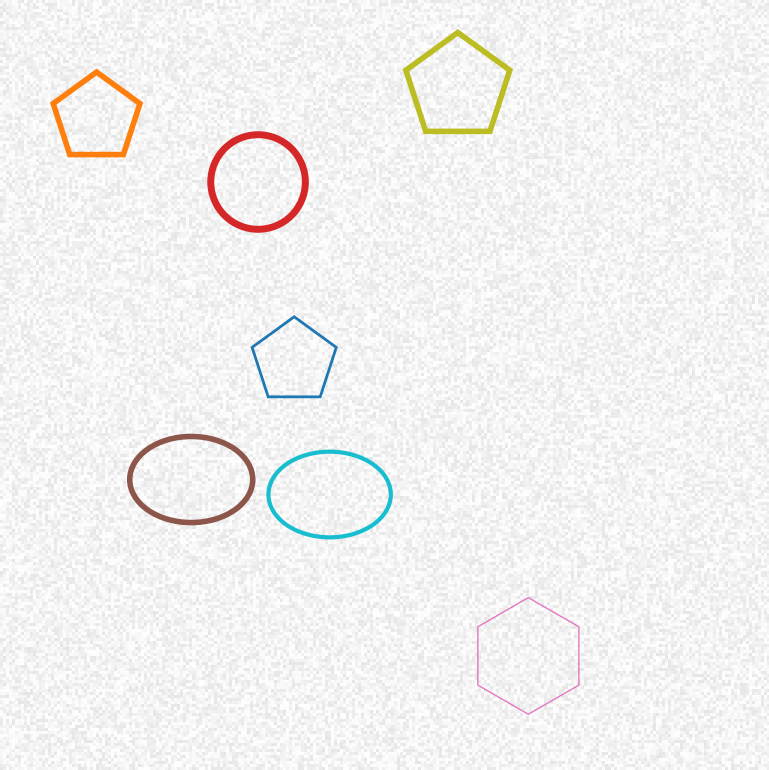[{"shape": "pentagon", "thickness": 1, "radius": 0.29, "center": [0.382, 0.531]}, {"shape": "pentagon", "thickness": 2, "radius": 0.3, "center": [0.125, 0.847]}, {"shape": "circle", "thickness": 2.5, "radius": 0.31, "center": [0.335, 0.764]}, {"shape": "oval", "thickness": 2, "radius": 0.4, "center": [0.248, 0.377]}, {"shape": "hexagon", "thickness": 0.5, "radius": 0.38, "center": [0.686, 0.148]}, {"shape": "pentagon", "thickness": 2, "radius": 0.35, "center": [0.595, 0.887]}, {"shape": "oval", "thickness": 1.5, "radius": 0.4, "center": [0.428, 0.358]}]